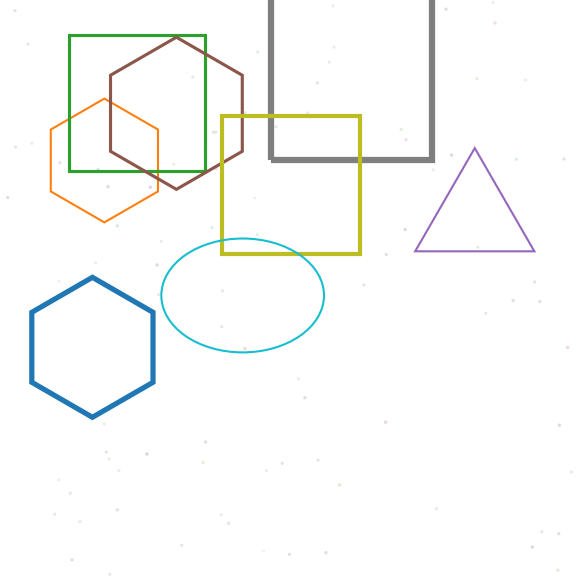[{"shape": "hexagon", "thickness": 2.5, "radius": 0.61, "center": [0.16, 0.398]}, {"shape": "hexagon", "thickness": 1, "radius": 0.54, "center": [0.181, 0.721]}, {"shape": "square", "thickness": 1.5, "radius": 0.59, "center": [0.238, 0.821]}, {"shape": "triangle", "thickness": 1, "radius": 0.6, "center": [0.822, 0.624]}, {"shape": "hexagon", "thickness": 1.5, "radius": 0.66, "center": [0.305, 0.803]}, {"shape": "square", "thickness": 3, "radius": 0.7, "center": [0.608, 0.861]}, {"shape": "square", "thickness": 2, "radius": 0.6, "center": [0.504, 0.679]}, {"shape": "oval", "thickness": 1, "radius": 0.7, "center": [0.42, 0.488]}]